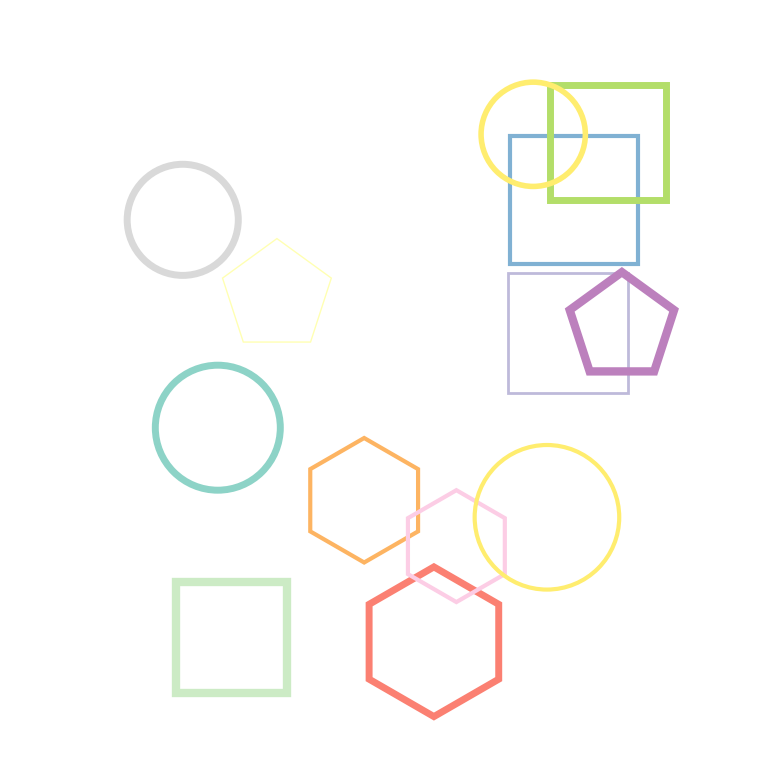[{"shape": "circle", "thickness": 2.5, "radius": 0.41, "center": [0.283, 0.445]}, {"shape": "pentagon", "thickness": 0.5, "radius": 0.37, "center": [0.36, 0.616]}, {"shape": "square", "thickness": 1, "radius": 0.39, "center": [0.738, 0.568]}, {"shape": "hexagon", "thickness": 2.5, "radius": 0.49, "center": [0.564, 0.167]}, {"shape": "square", "thickness": 1.5, "radius": 0.41, "center": [0.745, 0.74]}, {"shape": "hexagon", "thickness": 1.5, "radius": 0.4, "center": [0.473, 0.35]}, {"shape": "square", "thickness": 2.5, "radius": 0.38, "center": [0.789, 0.815]}, {"shape": "hexagon", "thickness": 1.5, "radius": 0.36, "center": [0.593, 0.291]}, {"shape": "circle", "thickness": 2.5, "radius": 0.36, "center": [0.237, 0.714]}, {"shape": "pentagon", "thickness": 3, "radius": 0.36, "center": [0.808, 0.575]}, {"shape": "square", "thickness": 3, "radius": 0.36, "center": [0.3, 0.172]}, {"shape": "circle", "thickness": 1.5, "radius": 0.47, "center": [0.71, 0.328]}, {"shape": "circle", "thickness": 2, "radius": 0.34, "center": [0.692, 0.826]}]